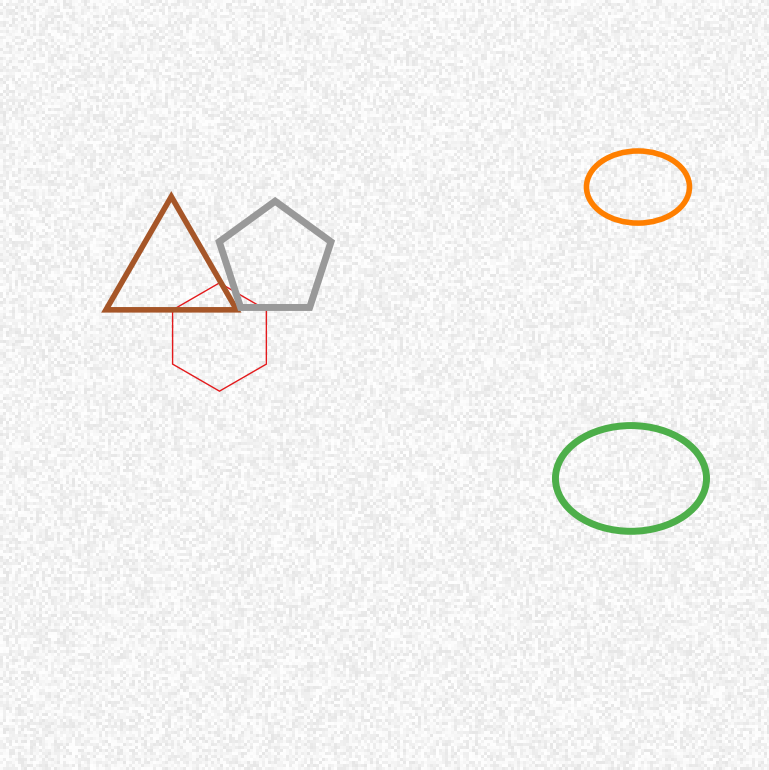[{"shape": "hexagon", "thickness": 0.5, "radius": 0.35, "center": [0.285, 0.562]}, {"shape": "oval", "thickness": 2.5, "radius": 0.49, "center": [0.819, 0.379]}, {"shape": "oval", "thickness": 2, "radius": 0.33, "center": [0.829, 0.757]}, {"shape": "triangle", "thickness": 2, "radius": 0.49, "center": [0.222, 0.647]}, {"shape": "pentagon", "thickness": 2.5, "radius": 0.38, "center": [0.357, 0.662]}]